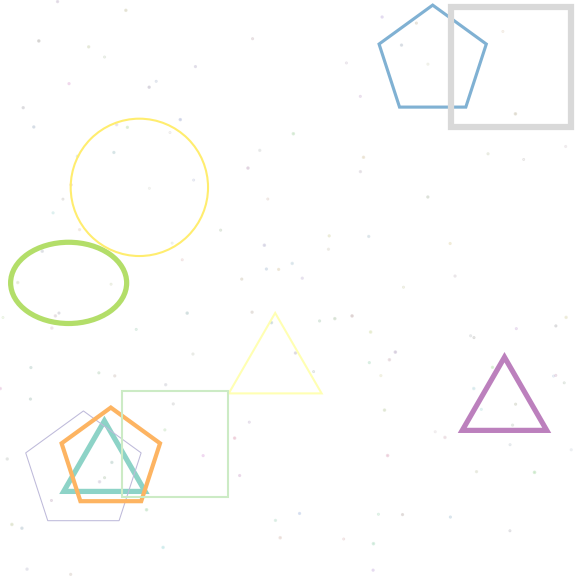[{"shape": "triangle", "thickness": 2.5, "radius": 0.41, "center": [0.181, 0.189]}, {"shape": "triangle", "thickness": 1, "radius": 0.46, "center": [0.477, 0.364]}, {"shape": "pentagon", "thickness": 0.5, "radius": 0.53, "center": [0.144, 0.182]}, {"shape": "pentagon", "thickness": 1.5, "radius": 0.49, "center": [0.749, 0.893]}, {"shape": "pentagon", "thickness": 2, "radius": 0.45, "center": [0.192, 0.204]}, {"shape": "oval", "thickness": 2.5, "radius": 0.5, "center": [0.119, 0.509]}, {"shape": "square", "thickness": 3, "radius": 0.52, "center": [0.885, 0.883]}, {"shape": "triangle", "thickness": 2.5, "radius": 0.42, "center": [0.874, 0.296]}, {"shape": "square", "thickness": 1, "radius": 0.46, "center": [0.303, 0.23]}, {"shape": "circle", "thickness": 1, "radius": 0.59, "center": [0.241, 0.675]}]